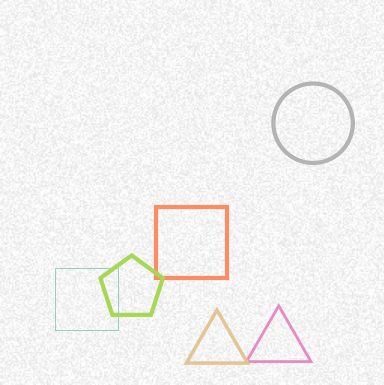[{"shape": "square", "thickness": 0.5, "radius": 0.41, "center": [0.224, 0.223]}, {"shape": "square", "thickness": 3, "radius": 0.46, "center": [0.497, 0.369]}, {"shape": "triangle", "thickness": 2, "radius": 0.48, "center": [0.724, 0.109]}, {"shape": "pentagon", "thickness": 3, "radius": 0.43, "center": [0.342, 0.251]}, {"shape": "triangle", "thickness": 2.5, "radius": 0.46, "center": [0.564, 0.103]}, {"shape": "circle", "thickness": 3, "radius": 0.52, "center": [0.813, 0.68]}]